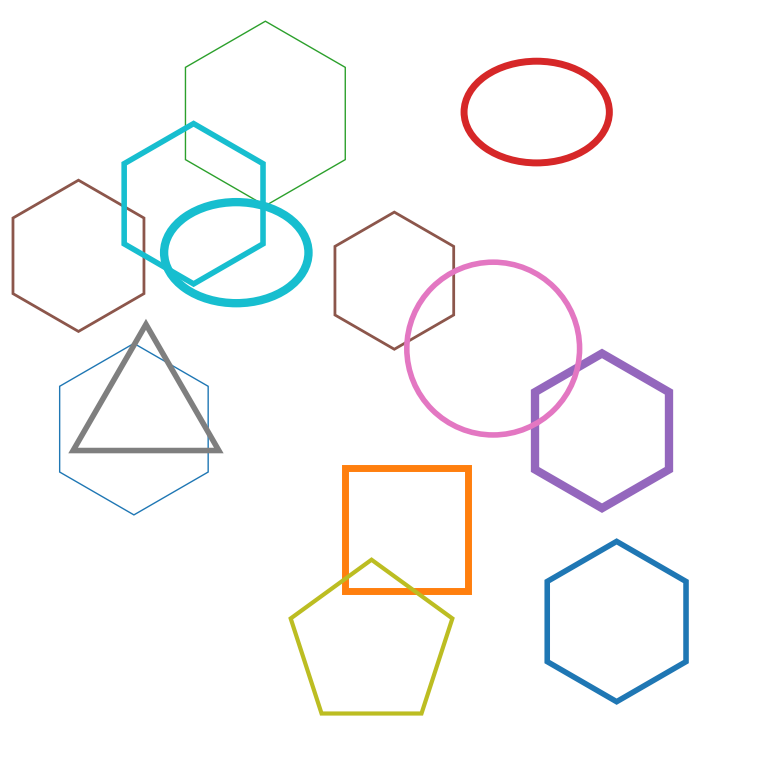[{"shape": "hexagon", "thickness": 0.5, "radius": 0.56, "center": [0.174, 0.443]}, {"shape": "hexagon", "thickness": 2, "radius": 0.52, "center": [0.801, 0.193]}, {"shape": "square", "thickness": 2.5, "radius": 0.4, "center": [0.528, 0.312]}, {"shape": "hexagon", "thickness": 0.5, "radius": 0.6, "center": [0.345, 0.853]}, {"shape": "oval", "thickness": 2.5, "radius": 0.47, "center": [0.697, 0.854]}, {"shape": "hexagon", "thickness": 3, "radius": 0.5, "center": [0.782, 0.441]}, {"shape": "hexagon", "thickness": 1, "radius": 0.49, "center": [0.102, 0.668]}, {"shape": "hexagon", "thickness": 1, "radius": 0.45, "center": [0.512, 0.635]}, {"shape": "circle", "thickness": 2, "radius": 0.56, "center": [0.641, 0.547]}, {"shape": "triangle", "thickness": 2, "radius": 0.55, "center": [0.19, 0.47]}, {"shape": "pentagon", "thickness": 1.5, "radius": 0.55, "center": [0.483, 0.163]}, {"shape": "oval", "thickness": 3, "radius": 0.47, "center": [0.307, 0.672]}, {"shape": "hexagon", "thickness": 2, "radius": 0.52, "center": [0.251, 0.735]}]